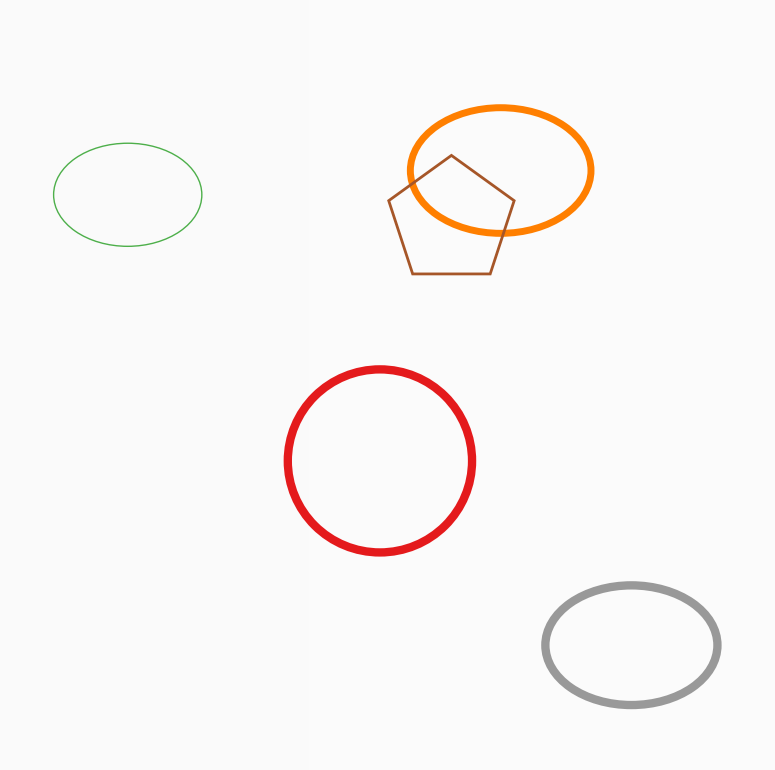[{"shape": "circle", "thickness": 3, "radius": 0.59, "center": [0.49, 0.401]}, {"shape": "oval", "thickness": 0.5, "radius": 0.48, "center": [0.165, 0.747]}, {"shape": "oval", "thickness": 2.5, "radius": 0.58, "center": [0.646, 0.779]}, {"shape": "pentagon", "thickness": 1, "radius": 0.43, "center": [0.582, 0.713]}, {"shape": "oval", "thickness": 3, "radius": 0.56, "center": [0.815, 0.162]}]